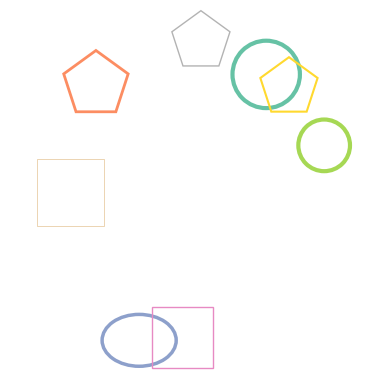[{"shape": "circle", "thickness": 3, "radius": 0.44, "center": [0.691, 0.807]}, {"shape": "pentagon", "thickness": 2, "radius": 0.44, "center": [0.249, 0.781]}, {"shape": "oval", "thickness": 2.5, "radius": 0.48, "center": [0.361, 0.116]}, {"shape": "square", "thickness": 1, "radius": 0.4, "center": [0.473, 0.123]}, {"shape": "circle", "thickness": 3, "radius": 0.34, "center": [0.842, 0.622]}, {"shape": "pentagon", "thickness": 1.5, "radius": 0.39, "center": [0.751, 0.773]}, {"shape": "square", "thickness": 0.5, "radius": 0.43, "center": [0.183, 0.5]}, {"shape": "pentagon", "thickness": 1, "radius": 0.4, "center": [0.522, 0.893]}]